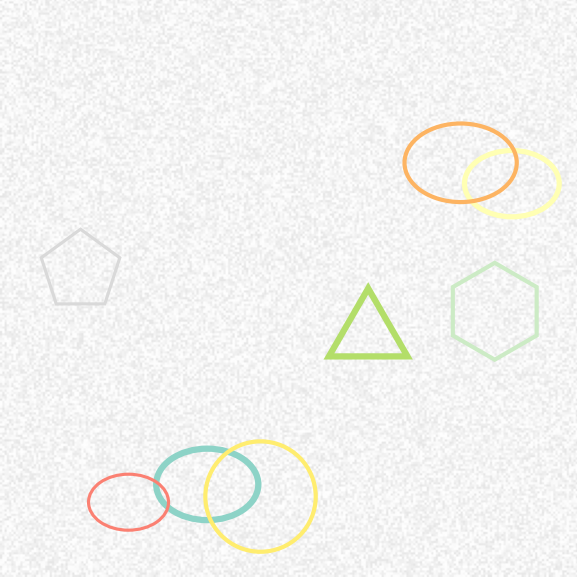[{"shape": "oval", "thickness": 3, "radius": 0.44, "center": [0.359, 0.16]}, {"shape": "oval", "thickness": 2.5, "radius": 0.41, "center": [0.886, 0.681]}, {"shape": "oval", "thickness": 1.5, "radius": 0.35, "center": [0.223, 0.13]}, {"shape": "oval", "thickness": 2, "radius": 0.49, "center": [0.798, 0.717]}, {"shape": "triangle", "thickness": 3, "radius": 0.39, "center": [0.638, 0.421]}, {"shape": "pentagon", "thickness": 1.5, "radius": 0.36, "center": [0.139, 0.531]}, {"shape": "hexagon", "thickness": 2, "radius": 0.42, "center": [0.857, 0.46]}, {"shape": "circle", "thickness": 2, "radius": 0.48, "center": [0.451, 0.139]}]